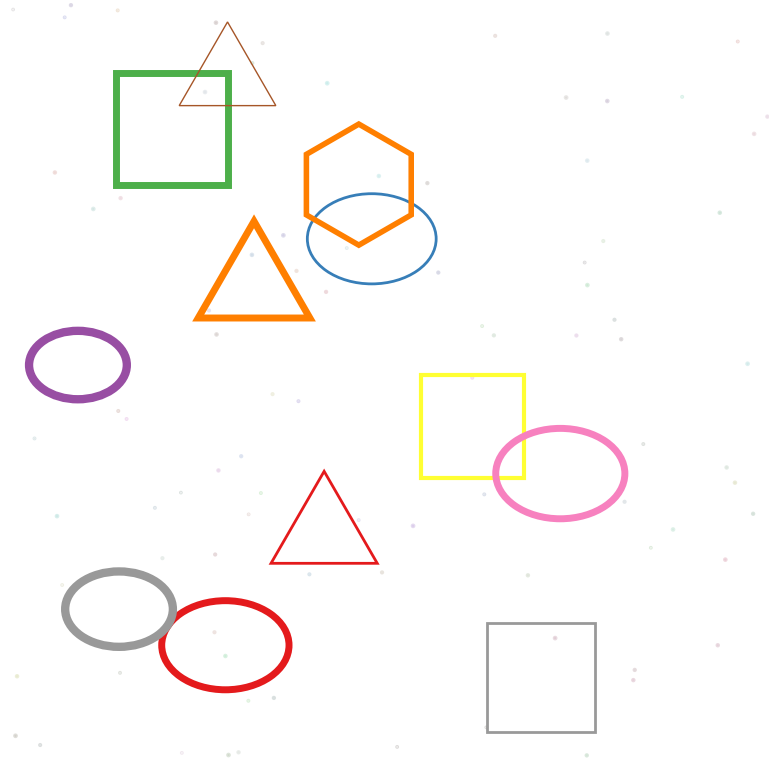[{"shape": "oval", "thickness": 2.5, "radius": 0.41, "center": [0.293, 0.162]}, {"shape": "triangle", "thickness": 1, "radius": 0.4, "center": [0.421, 0.308]}, {"shape": "oval", "thickness": 1, "radius": 0.42, "center": [0.483, 0.69]}, {"shape": "square", "thickness": 2.5, "radius": 0.36, "center": [0.224, 0.833]}, {"shape": "oval", "thickness": 3, "radius": 0.32, "center": [0.101, 0.526]}, {"shape": "hexagon", "thickness": 2, "radius": 0.39, "center": [0.466, 0.76]}, {"shape": "triangle", "thickness": 2.5, "radius": 0.42, "center": [0.33, 0.629]}, {"shape": "square", "thickness": 1.5, "radius": 0.33, "center": [0.614, 0.446]}, {"shape": "triangle", "thickness": 0.5, "radius": 0.36, "center": [0.295, 0.899]}, {"shape": "oval", "thickness": 2.5, "radius": 0.42, "center": [0.728, 0.385]}, {"shape": "square", "thickness": 1, "radius": 0.35, "center": [0.703, 0.12]}, {"shape": "oval", "thickness": 3, "radius": 0.35, "center": [0.155, 0.209]}]